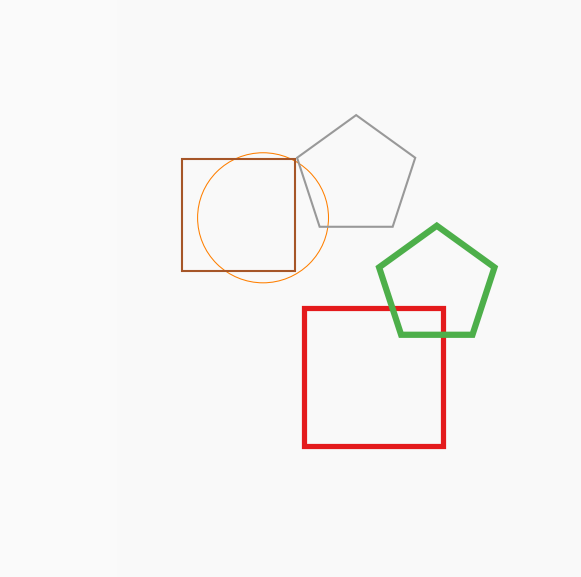[{"shape": "square", "thickness": 2.5, "radius": 0.6, "center": [0.642, 0.347]}, {"shape": "pentagon", "thickness": 3, "radius": 0.52, "center": [0.751, 0.504]}, {"shape": "circle", "thickness": 0.5, "radius": 0.56, "center": [0.453, 0.622]}, {"shape": "square", "thickness": 1, "radius": 0.49, "center": [0.41, 0.627]}, {"shape": "pentagon", "thickness": 1, "radius": 0.53, "center": [0.613, 0.693]}]